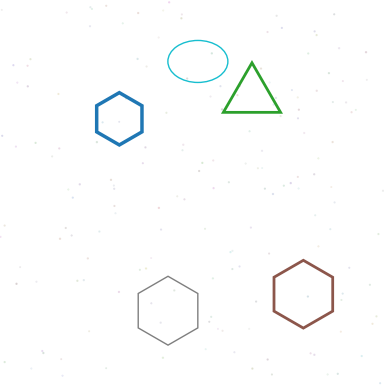[{"shape": "hexagon", "thickness": 2.5, "radius": 0.34, "center": [0.31, 0.691]}, {"shape": "triangle", "thickness": 2, "radius": 0.43, "center": [0.654, 0.751]}, {"shape": "hexagon", "thickness": 2, "radius": 0.44, "center": [0.788, 0.236]}, {"shape": "hexagon", "thickness": 1, "radius": 0.45, "center": [0.436, 0.193]}, {"shape": "oval", "thickness": 1, "radius": 0.39, "center": [0.514, 0.84]}]